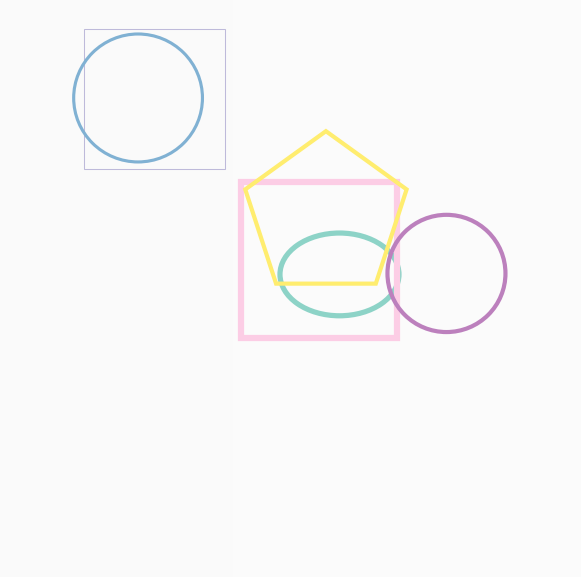[{"shape": "oval", "thickness": 2.5, "radius": 0.51, "center": [0.584, 0.524]}, {"shape": "square", "thickness": 0.5, "radius": 0.61, "center": [0.266, 0.827]}, {"shape": "circle", "thickness": 1.5, "radius": 0.55, "center": [0.238, 0.829]}, {"shape": "square", "thickness": 3, "radius": 0.67, "center": [0.549, 0.549]}, {"shape": "circle", "thickness": 2, "radius": 0.51, "center": [0.768, 0.526]}, {"shape": "pentagon", "thickness": 2, "radius": 0.73, "center": [0.561, 0.626]}]